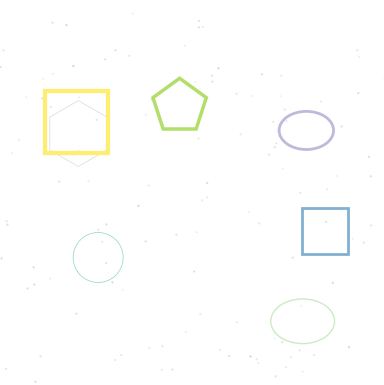[{"shape": "circle", "thickness": 0.5, "radius": 0.32, "center": [0.255, 0.331]}, {"shape": "oval", "thickness": 2, "radius": 0.35, "center": [0.796, 0.661]}, {"shape": "square", "thickness": 2, "radius": 0.3, "center": [0.845, 0.401]}, {"shape": "pentagon", "thickness": 2.5, "radius": 0.36, "center": [0.467, 0.724]}, {"shape": "hexagon", "thickness": 0.5, "radius": 0.43, "center": [0.203, 0.653]}, {"shape": "oval", "thickness": 1, "radius": 0.41, "center": [0.786, 0.166]}, {"shape": "square", "thickness": 3, "radius": 0.41, "center": [0.199, 0.683]}]